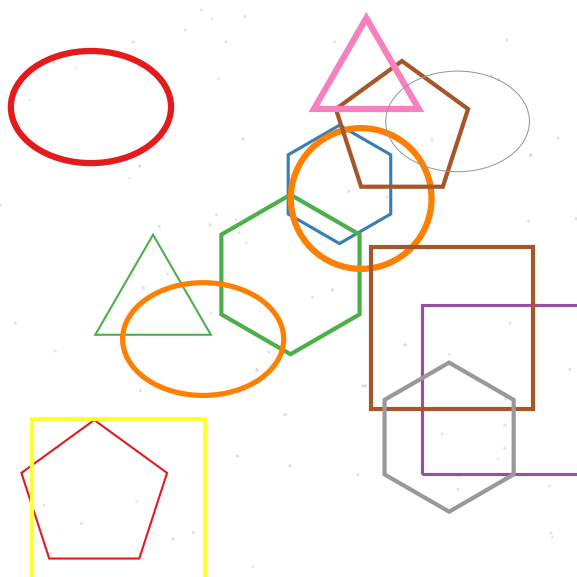[{"shape": "pentagon", "thickness": 1, "radius": 0.66, "center": [0.163, 0.139]}, {"shape": "oval", "thickness": 3, "radius": 0.69, "center": [0.158, 0.814]}, {"shape": "hexagon", "thickness": 1.5, "radius": 0.51, "center": [0.588, 0.68]}, {"shape": "hexagon", "thickness": 2, "radius": 0.69, "center": [0.503, 0.524]}, {"shape": "triangle", "thickness": 1, "radius": 0.58, "center": [0.265, 0.477]}, {"shape": "square", "thickness": 1.5, "radius": 0.73, "center": [0.877, 0.325]}, {"shape": "oval", "thickness": 2.5, "radius": 0.7, "center": [0.352, 0.412]}, {"shape": "circle", "thickness": 3, "radius": 0.61, "center": [0.625, 0.655]}, {"shape": "square", "thickness": 2, "radius": 0.75, "center": [0.206, 0.124]}, {"shape": "pentagon", "thickness": 2, "radius": 0.6, "center": [0.696, 0.773]}, {"shape": "square", "thickness": 2, "radius": 0.7, "center": [0.782, 0.431]}, {"shape": "triangle", "thickness": 3, "radius": 0.52, "center": [0.634, 0.863]}, {"shape": "hexagon", "thickness": 2, "radius": 0.65, "center": [0.778, 0.242]}, {"shape": "oval", "thickness": 0.5, "radius": 0.62, "center": [0.792, 0.789]}]